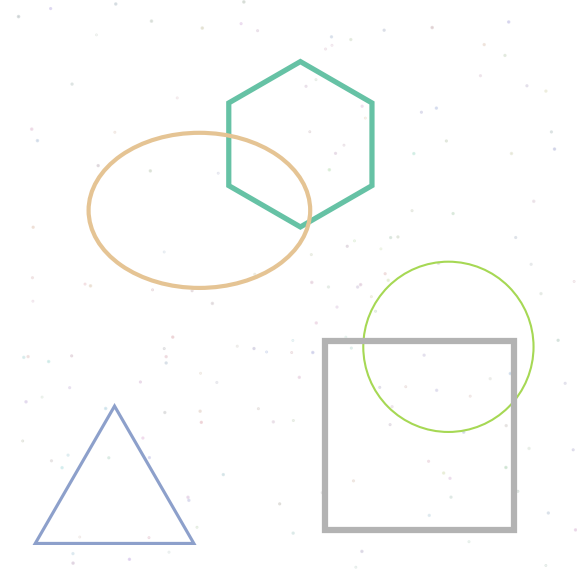[{"shape": "hexagon", "thickness": 2.5, "radius": 0.72, "center": [0.52, 0.749]}, {"shape": "triangle", "thickness": 1.5, "radius": 0.79, "center": [0.198, 0.137]}, {"shape": "circle", "thickness": 1, "radius": 0.74, "center": [0.776, 0.399]}, {"shape": "oval", "thickness": 2, "radius": 0.96, "center": [0.345, 0.635]}, {"shape": "square", "thickness": 3, "radius": 0.82, "center": [0.727, 0.245]}]